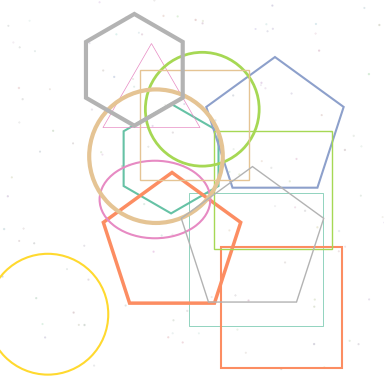[{"shape": "square", "thickness": 0.5, "radius": 0.87, "center": [0.665, 0.326]}, {"shape": "hexagon", "thickness": 1.5, "radius": 0.71, "center": [0.444, 0.588]}, {"shape": "pentagon", "thickness": 2.5, "radius": 0.94, "center": [0.447, 0.364]}, {"shape": "square", "thickness": 1.5, "radius": 0.78, "center": [0.731, 0.202]}, {"shape": "pentagon", "thickness": 1.5, "radius": 0.94, "center": [0.714, 0.664]}, {"shape": "triangle", "thickness": 0.5, "radius": 0.73, "center": [0.393, 0.741]}, {"shape": "oval", "thickness": 1.5, "radius": 0.72, "center": [0.403, 0.482]}, {"shape": "circle", "thickness": 2, "radius": 0.74, "center": [0.525, 0.716]}, {"shape": "square", "thickness": 1, "radius": 0.76, "center": [0.709, 0.507]}, {"shape": "circle", "thickness": 1.5, "radius": 0.78, "center": [0.124, 0.184]}, {"shape": "circle", "thickness": 3, "radius": 0.87, "center": [0.405, 0.594]}, {"shape": "square", "thickness": 1, "radius": 0.71, "center": [0.506, 0.675]}, {"shape": "hexagon", "thickness": 3, "radius": 0.73, "center": [0.349, 0.819]}, {"shape": "pentagon", "thickness": 1, "radius": 0.97, "center": [0.656, 0.373]}]